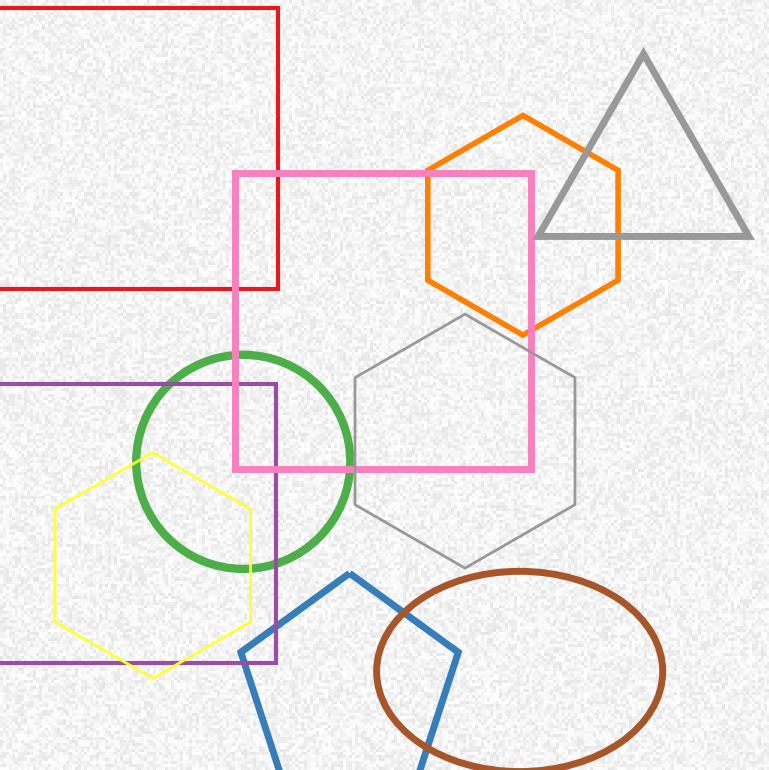[{"shape": "square", "thickness": 1.5, "radius": 0.91, "center": [0.178, 0.807]}, {"shape": "pentagon", "thickness": 2.5, "radius": 0.74, "center": [0.454, 0.107]}, {"shape": "circle", "thickness": 3, "radius": 0.7, "center": [0.316, 0.4]}, {"shape": "square", "thickness": 1.5, "radius": 0.91, "center": [0.177, 0.32]}, {"shape": "hexagon", "thickness": 2, "radius": 0.71, "center": [0.679, 0.707]}, {"shape": "hexagon", "thickness": 1, "radius": 0.73, "center": [0.198, 0.266]}, {"shape": "oval", "thickness": 2.5, "radius": 0.93, "center": [0.675, 0.128]}, {"shape": "square", "thickness": 2.5, "radius": 0.96, "center": [0.497, 0.583]}, {"shape": "triangle", "thickness": 2.5, "radius": 0.79, "center": [0.836, 0.772]}, {"shape": "hexagon", "thickness": 1, "radius": 0.82, "center": [0.604, 0.427]}]